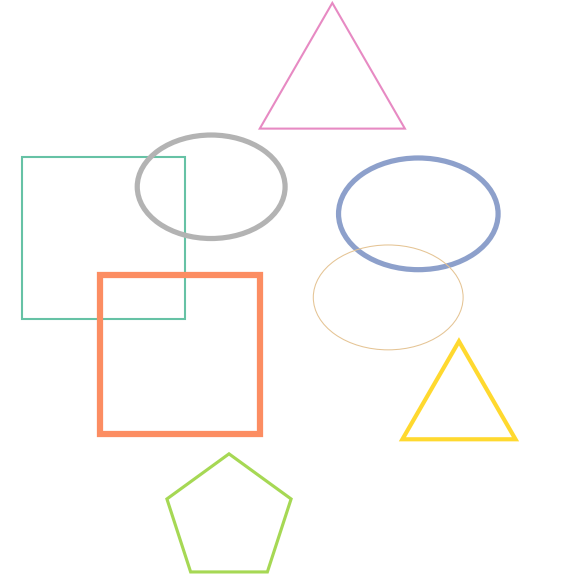[{"shape": "square", "thickness": 1, "radius": 0.7, "center": [0.179, 0.587]}, {"shape": "square", "thickness": 3, "radius": 0.69, "center": [0.311, 0.385]}, {"shape": "oval", "thickness": 2.5, "radius": 0.69, "center": [0.724, 0.629]}, {"shape": "triangle", "thickness": 1, "radius": 0.73, "center": [0.575, 0.849]}, {"shape": "pentagon", "thickness": 1.5, "radius": 0.57, "center": [0.397, 0.1]}, {"shape": "triangle", "thickness": 2, "radius": 0.57, "center": [0.795, 0.295]}, {"shape": "oval", "thickness": 0.5, "radius": 0.65, "center": [0.672, 0.484]}, {"shape": "oval", "thickness": 2.5, "radius": 0.64, "center": [0.366, 0.676]}]